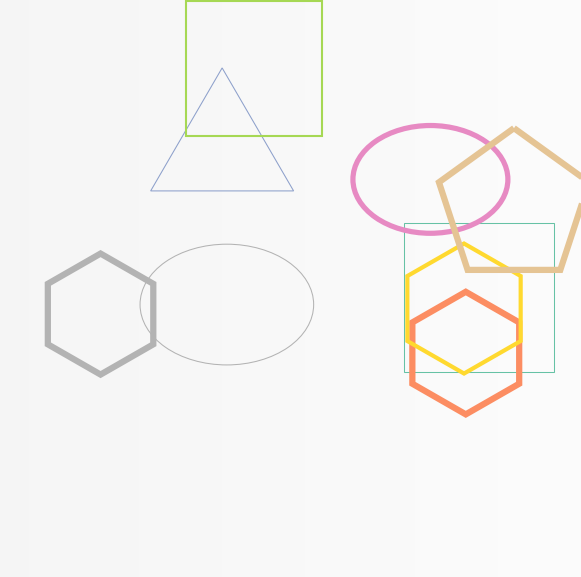[{"shape": "square", "thickness": 0.5, "radius": 0.64, "center": [0.824, 0.484]}, {"shape": "hexagon", "thickness": 3, "radius": 0.53, "center": [0.801, 0.388]}, {"shape": "triangle", "thickness": 0.5, "radius": 0.71, "center": [0.382, 0.74]}, {"shape": "oval", "thickness": 2.5, "radius": 0.67, "center": [0.74, 0.688]}, {"shape": "square", "thickness": 1, "radius": 0.59, "center": [0.437, 0.88]}, {"shape": "hexagon", "thickness": 2, "radius": 0.56, "center": [0.798, 0.465]}, {"shape": "pentagon", "thickness": 3, "radius": 0.68, "center": [0.884, 0.642]}, {"shape": "hexagon", "thickness": 3, "radius": 0.52, "center": [0.173, 0.455]}, {"shape": "oval", "thickness": 0.5, "radius": 0.75, "center": [0.39, 0.472]}]